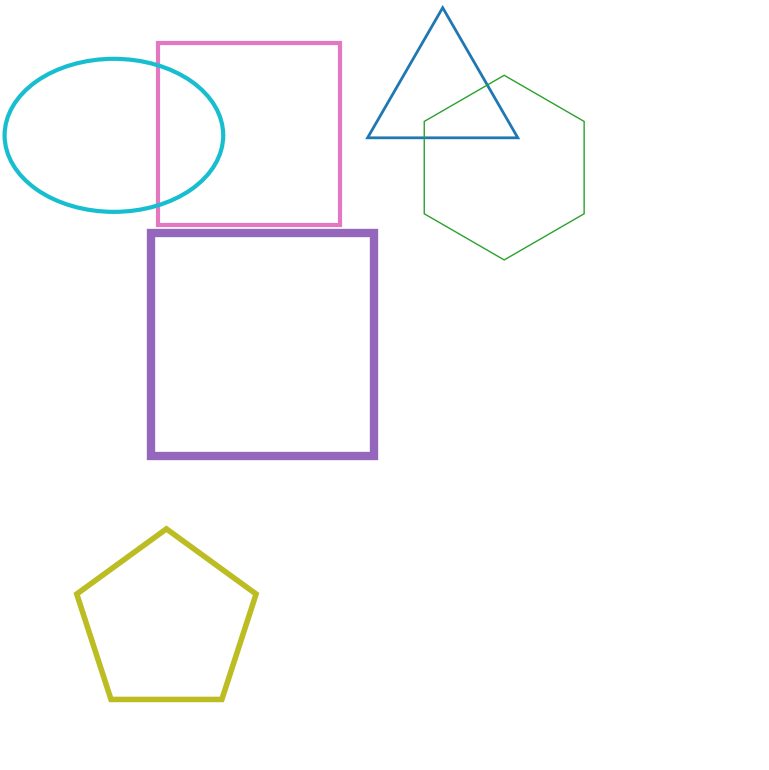[{"shape": "triangle", "thickness": 1, "radius": 0.56, "center": [0.575, 0.877]}, {"shape": "hexagon", "thickness": 0.5, "radius": 0.6, "center": [0.655, 0.782]}, {"shape": "square", "thickness": 3, "radius": 0.72, "center": [0.341, 0.552]}, {"shape": "square", "thickness": 1.5, "radius": 0.59, "center": [0.324, 0.826]}, {"shape": "pentagon", "thickness": 2, "radius": 0.61, "center": [0.216, 0.191]}, {"shape": "oval", "thickness": 1.5, "radius": 0.71, "center": [0.148, 0.824]}]